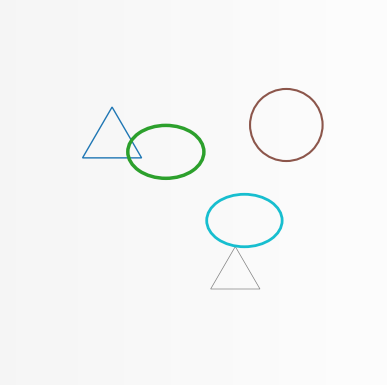[{"shape": "triangle", "thickness": 1, "radius": 0.44, "center": [0.289, 0.634]}, {"shape": "oval", "thickness": 2.5, "radius": 0.49, "center": [0.428, 0.606]}, {"shape": "circle", "thickness": 1.5, "radius": 0.47, "center": [0.739, 0.675]}, {"shape": "triangle", "thickness": 0.5, "radius": 0.37, "center": [0.607, 0.286]}, {"shape": "oval", "thickness": 2, "radius": 0.49, "center": [0.631, 0.427]}]